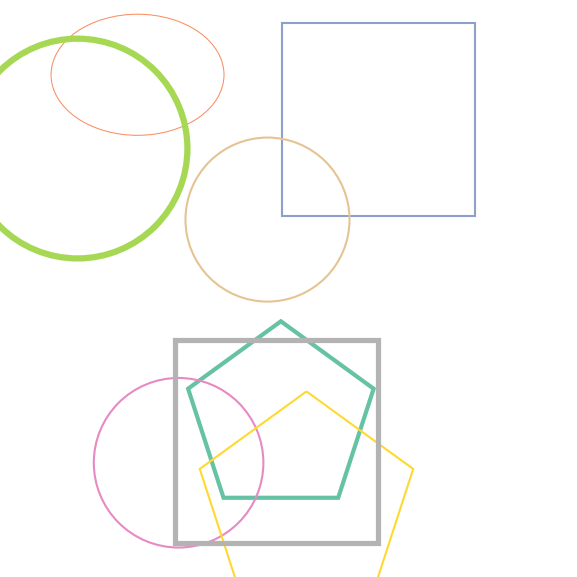[{"shape": "pentagon", "thickness": 2, "radius": 0.84, "center": [0.486, 0.274]}, {"shape": "oval", "thickness": 0.5, "radius": 0.75, "center": [0.238, 0.87]}, {"shape": "square", "thickness": 1, "radius": 0.83, "center": [0.656, 0.792]}, {"shape": "circle", "thickness": 1, "radius": 0.73, "center": [0.309, 0.198]}, {"shape": "circle", "thickness": 3, "radius": 0.95, "center": [0.134, 0.742]}, {"shape": "pentagon", "thickness": 1, "radius": 0.97, "center": [0.531, 0.127]}, {"shape": "circle", "thickness": 1, "radius": 0.71, "center": [0.463, 0.619]}, {"shape": "square", "thickness": 2.5, "radius": 0.88, "center": [0.479, 0.235]}]